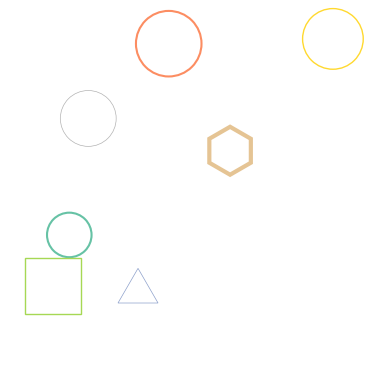[{"shape": "circle", "thickness": 1.5, "radius": 0.29, "center": [0.18, 0.39]}, {"shape": "circle", "thickness": 1.5, "radius": 0.43, "center": [0.438, 0.887]}, {"shape": "triangle", "thickness": 0.5, "radius": 0.3, "center": [0.358, 0.243]}, {"shape": "square", "thickness": 1, "radius": 0.37, "center": [0.138, 0.258]}, {"shape": "circle", "thickness": 1, "radius": 0.39, "center": [0.865, 0.899]}, {"shape": "hexagon", "thickness": 3, "radius": 0.31, "center": [0.598, 0.608]}, {"shape": "circle", "thickness": 0.5, "radius": 0.36, "center": [0.229, 0.692]}]